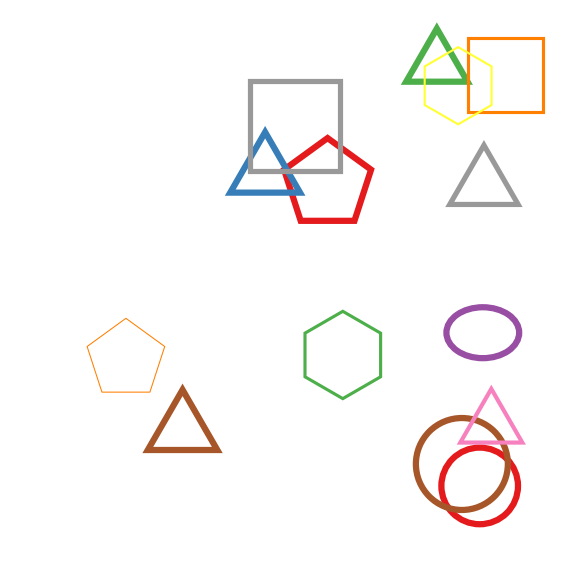[{"shape": "circle", "thickness": 3, "radius": 0.33, "center": [0.831, 0.158]}, {"shape": "pentagon", "thickness": 3, "radius": 0.4, "center": [0.567, 0.681]}, {"shape": "triangle", "thickness": 3, "radius": 0.35, "center": [0.459, 0.7]}, {"shape": "triangle", "thickness": 3, "radius": 0.31, "center": [0.756, 0.888]}, {"shape": "hexagon", "thickness": 1.5, "radius": 0.38, "center": [0.594, 0.384]}, {"shape": "oval", "thickness": 3, "radius": 0.31, "center": [0.836, 0.423]}, {"shape": "square", "thickness": 1.5, "radius": 0.32, "center": [0.875, 0.869]}, {"shape": "pentagon", "thickness": 0.5, "radius": 0.35, "center": [0.218, 0.377]}, {"shape": "hexagon", "thickness": 1, "radius": 0.33, "center": [0.793, 0.851]}, {"shape": "circle", "thickness": 3, "radius": 0.4, "center": [0.8, 0.196]}, {"shape": "triangle", "thickness": 3, "radius": 0.35, "center": [0.316, 0.255]}, {"shape": "triangle", "thickness": 2, "radius": 0.31, "center": [0.851, 0.264]}, {"shape": "square", "thickness": 2.5, "radius": 0.39, "center": [0.51, 0.781]}, {"shape": "triangle", "thickness": 2.5, "radius": 0.34, "center": [0.838, 0.679]}]